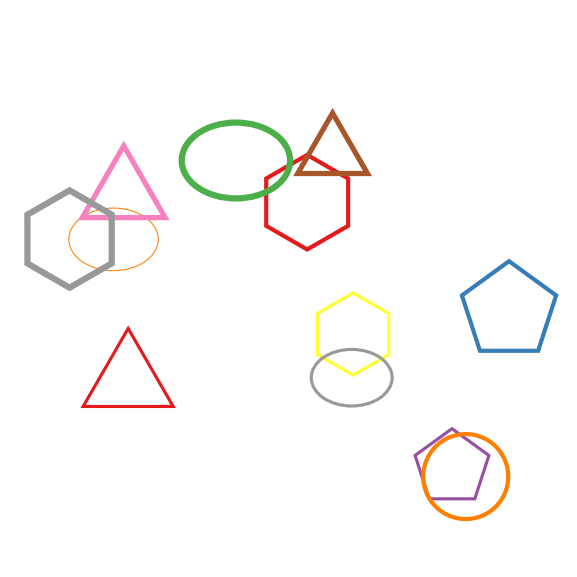[{"shape": "triangle", "thickness": 1.5, "radius": 0.45, "center": [0.222, 0.34]}, {"shape": "hexagon", "thickness": 2, "radius": 0.41, "center": [0.532, 0.649]}, {"shape": "pentagon", "thickness": 2, "radius": 0.43, "center": [0.881, 0.461]}, {"shape": "oval", "thickness": 3, "radius": 0.47, "center": [0.408, 0.721]}, {"shape": "pentagon", "thickness": 1.5, "radius": 0.34, "center": [0.783, 0.19]}, {"shape": "oval", "thickness": 0.5, "radius": 0.39, "center": [0.197, 0.585]}, {"shape": "circle", "thickness": 2, "radius": 0.37, "center": [0.806, 0.174]}, {"shape": "hexagon", "thickness": 1.5, "radius": 0.36, "center": [0.612, 0.421]}, {"shape": "triangle", "thickness": 2.5, "radius": 0.35, "center": [0.576, 0.734]}, {"shape": "triangle", "thickness": 2.5, "radius": 0.41, "center": [0.214, 0.664]}, {"shape": "oval", "thickness": 1.5, "radius": 0.35, "center": [0.609, 0.345]}, {"shape": "hexagon", "thickness": 3, "radius": 0.42, "center": [0.12, 0.585]}]